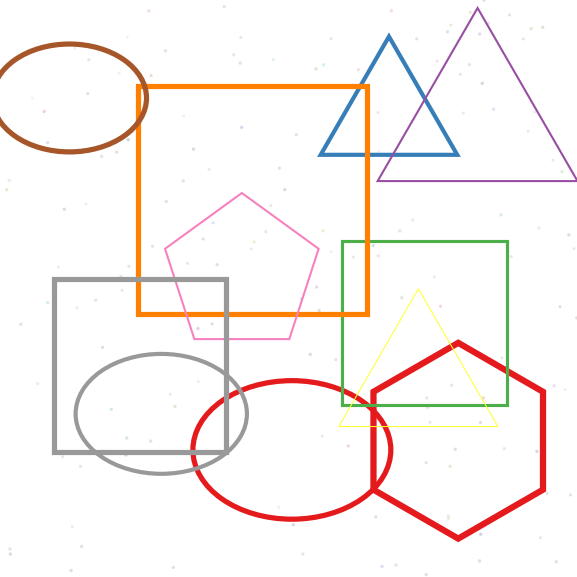[{"shape": "oval", "thickness": 2.5, "radius": 0.86, "center": [0.505, 0.22]}, {"shape": "hexagon", "thickness": 3, "radius": 0.85, "center": [0.793, 0.236]}, {"shape": "triangle", "thickness": 2, "radius": 0.68, "center": [0.674, 0.799]}, {"shape": "square", "thickness": 1.5, "radius": 0.71, "center": [0.735, 0.44]}, {"shape": "triangle", "thickness": 1, "radius": 1.0, "center": [0.827, 0.785]}, {"shape": "square", "thickness": 2.5, "radius": 0.99, "center": [0.437, 0.653]}, {"shape": "triangle", "thickness": 0.5, "radius": 0.8, "center": [0.724, 0.34]}, {"shape": "oval", "thickness": 2.5, "radius": 0.67, "center": [0.12, 0.83]}, {"shape": "pentagon", "thickness": 1, "radius": 0.7, "center": [0.419, 0.525]}, {"shape": "square", "thickness": 2.5, "radius": 0.75, "center": [0.242, 0.367]}, {"shape": "oval", "thickness": 2, "radius": 0.74, "center": [0.279, 0.282]}]